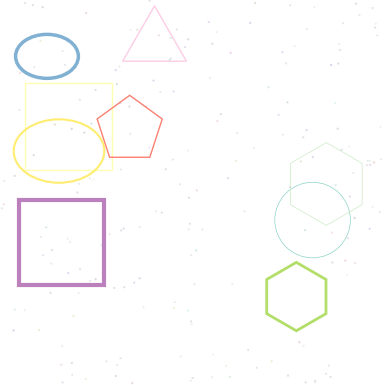[{"shape": "circle", "thickness": 0.5, "radius": 0.49, "center": [0.812, 0.428]}, {"shape": "square", "thickness": 1, "radius": 0.57, "center": [0.177, 0.67]}, {"shape": "pentagon", "thickness": 1, "radius": 0.44, "center": [0.337, 0.663]}, {"shape": "oval", "thickness": 2.5, "radius": 0.41, "center": [0.122, 0.854]}, {"shape": "hexagon", "thickness": 2, "radius": 0.44, "center": [0.77, 0.23]}, {"shape": "triangle", "thickness": 1, "radius": 0.48, "center": [0.401, 0.889]}, {"shape": "square", "thickness": 3, "radius": 0.55, "center": [0.159, 0.37]}, {"shape": "hexagon", "thickness": 0.5, "radius": 0.54, "center": [0.848, 0.522]}, {"shape": "oval", "thickness": 1.5, "radius": 0.59, "center": [0.153, 0.608]}]